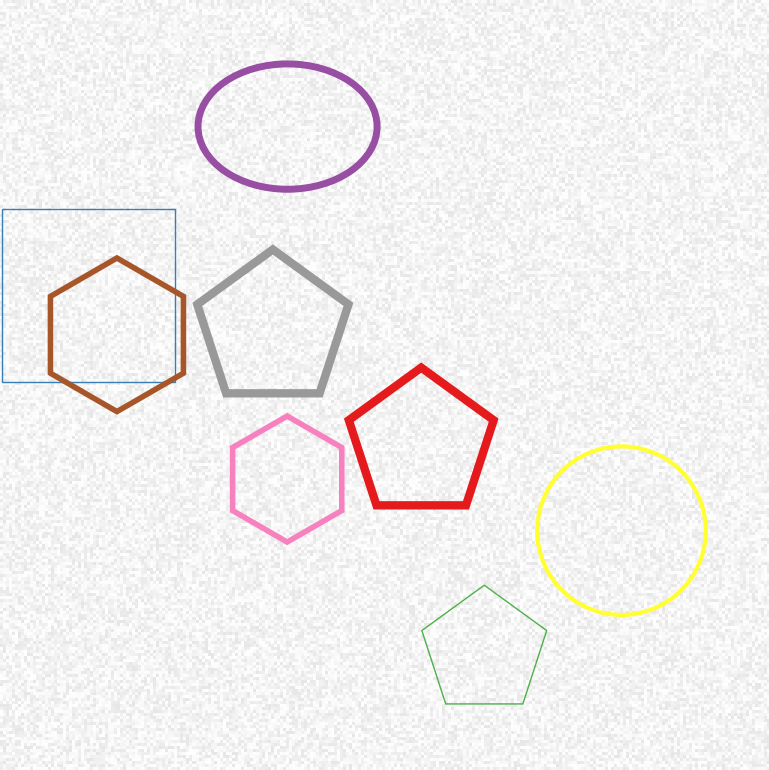[{"shape": "pentagon", "thickness": 3, "radius": 0.49, "center": [0.547, 0.424]}, {"shape": "square", "thickness": 0.5, "radius": 0.56, "center": [0.115, 0.616]}, {"shape": "pentagon", "thickness": 0.5, "radius": 0.43, "center": [0.629, 0.155]}, {"shape": "oval", "thickness": 2.5, "radius": 0.58, "center": [0.373, 0.836]}, {"shape": "circle", "thickness": 1.5, "radius": 0.55, "center": [0.807, 0.311]}, {"shape": "hexagon", "thickness": 2, "radius": 0.5, "center": [0.152, 0.565]}, {"shape": "hexagon", "thickness": 2, "radius": 0.41, "center": [0.373, 0.378]}, {"shape": "pentagon", "thickness": 3, "radius": 0.52, "center": [0.354, 0.573]}]